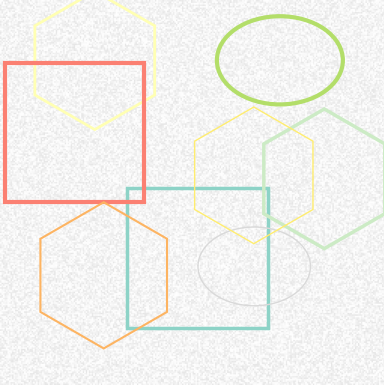[{"shape": "square", "thickness": 2.5, "radius": 0.91, "center": [0.513, 0.33]}, {"shape": "hexagon", "thickness": 2, "radius": 0.9, "center": [0.246, 0.843]}, {"shape": "square", "thickness": 3, "radius": 0.9, "center": [0.194, 0.656]}, {"shape": "hexagon", "thickness": 1.5, "radius": 0.95, "center": [0.269, 0.285]}, {"shape": "oval", "thickness": 3, "radius": 0.82, "center": [0.727, 0.843]}, {"shape": "oval", "thickness": 1, "radius": 0.73, "center": [0.66, 0.308]}, {"shape": "hexagon", "thickness": 2.5, "radius": 0.91, "center": [0.842, 0.536]}, {"shape": "hexagon", "thickness": 1, "radius": 0.89, "center": [0.659, 0.545]}]